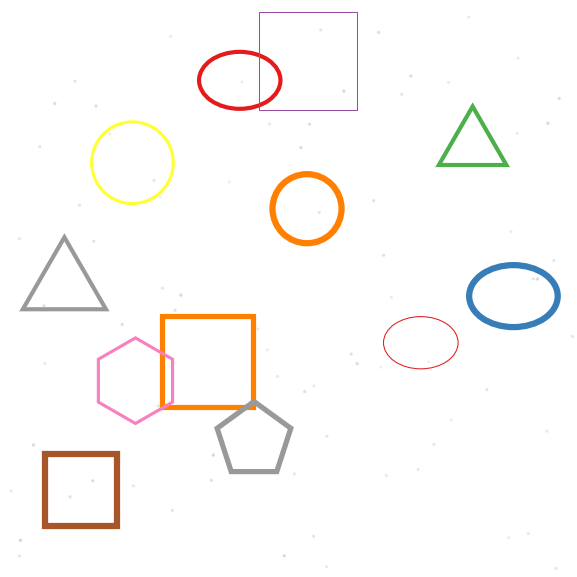[{"shape": "oval", "thickness": 2, "radius": 0.35, "center": [0.415, 0.86]}, {"shape": "oval", "thickness": 0.5, "radius": 0.32, "center": [0.729, 0.406]}, {"shape": "oval", "thickness": 3, "radius": 0.38, "center": [0.889, 0.486]}, {"shape": "triangle", "thickness": 2, "radius": 0.34, "center": [0.818, 0.747]}, {"shape": "square", "thickness": 0.5, "radius": 0.42, "center": [0.534, 0.893]}, {"shape": "square", "thickness": 2.5, "radius": 0.39, "center": [0.359, 0.373]}, {"shape": "circle", "thickness": 3, "radius": 0.3, "center": [0.532, 0.638]}, {"shape": "circle", "thickness": 1.5, "radius": 0.35, "center": [0.229, 0.717]}, {"shape": "square", "thickness": 3, "radius": 0.31, "center": [0.141, 0.15]}, {"shape": "hexagon", "thickness": 1.5, "radius": 0.37, "center": [0.235, 0.34]}, {"shape": "triangle", "thickness": 2, "radius": 0.42, "center": [0.112, 0.505]}, {"shape": "pentagon", "thickness": 2.5, "radius": 0.34, "center": [0.44, 0.237]}]